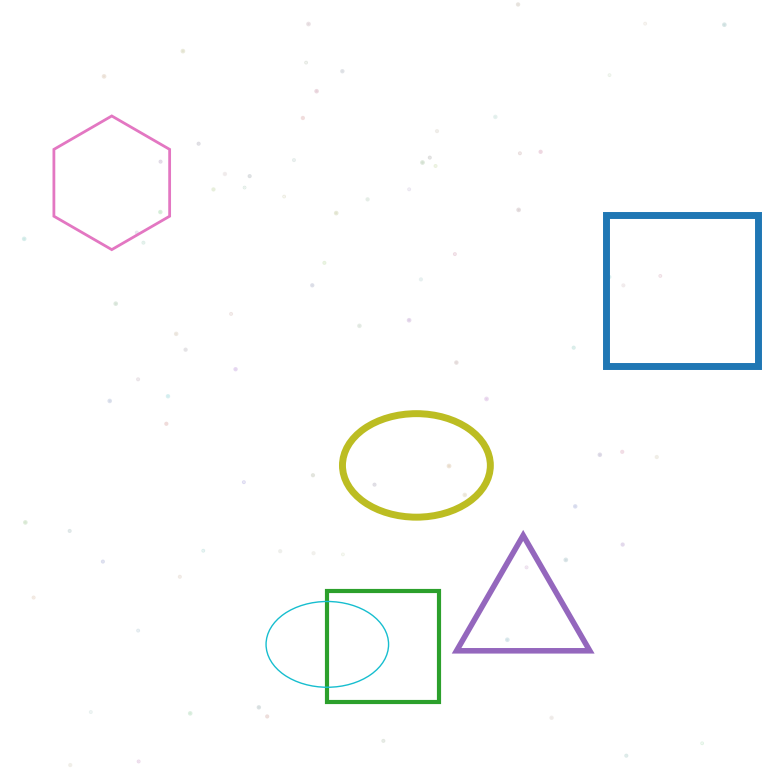[{"shape": "square", "thickness": 2.5, "radius": 0.49, "center": [0.885, 0.623]}, {"shape": "square", "thickness": 1.5, "radius": 0.36, "center": [0.498, 0.161]}, {"shape": "triangle", "thickness": 2, "radius": 0.5, "center": [0.679, 0.205]}, {"shape": "hexagon", "thickness": 1, "radius": 0.43, "center": [0.145, 0.763]}, {"shape": "oval", "thickness": 2.5, "radius": 0.48, "center": [0.541, 0.396]}, {"shape": "oval", "thickness": 0.5, "radius": 0.4, "center": [0.425, 0.163]}]